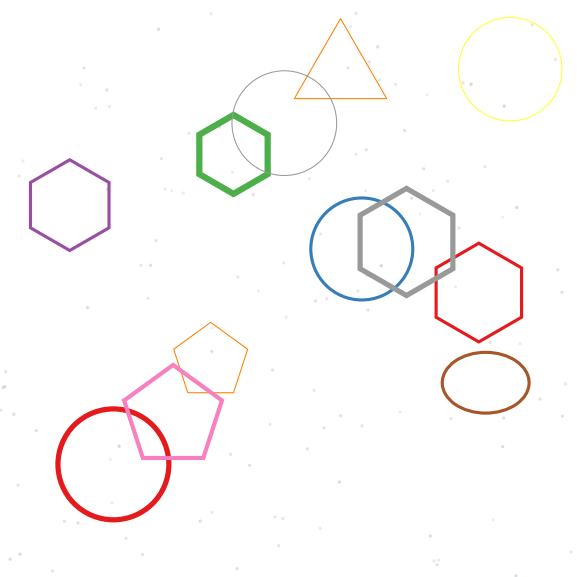[{"shape": "hexagon", "thickness": 1.5, "radius": 0.43, "center": [0.829, 0.493]}, {"shape": "circle", "thickness": 2.5, "radius": 0.48, "center": [0.196, 0.195]}, {"shape": "circle", "thickness": 1.5, "radius": 0.44, "center": [0.626, 0.568]}, {"shape": "hexagon", "thickness": 3, "radius": 0.34, "center": [0.404, 0.732]}, {"shape": "hexagon", "thickness": 1.5, "radius": 0.39, "center": [0.121, 0.644]}, {"shape": "pentagon", "thickness": 0.5, "radius": 0.34, "center": [0.365, 0.374]}, {"shape": "triangle", "thickness": 0.5, "radius": 0.46, "center": [0.59, 0.875]}, {"shape": "circle", "thickness": 0.5, "radius": 0.45, "center": [0.884, 0.879]}, {"shape": "oval", "thickness": 1.5, "radius": 0.38, "center": [0.841, 0.336]}, {"shape": "pentagon", "thickness": 2, "radius": 0.45, "center": [0.3, 0.278]}, {"shape": "hexagon", "thickness": 2.5, "radius": 0.46, "center": [0.704, 0.58]}, {"shape": "circle", "thickness": 0.5, "radius": 0.45, "center": [0.492, 0.786]}]